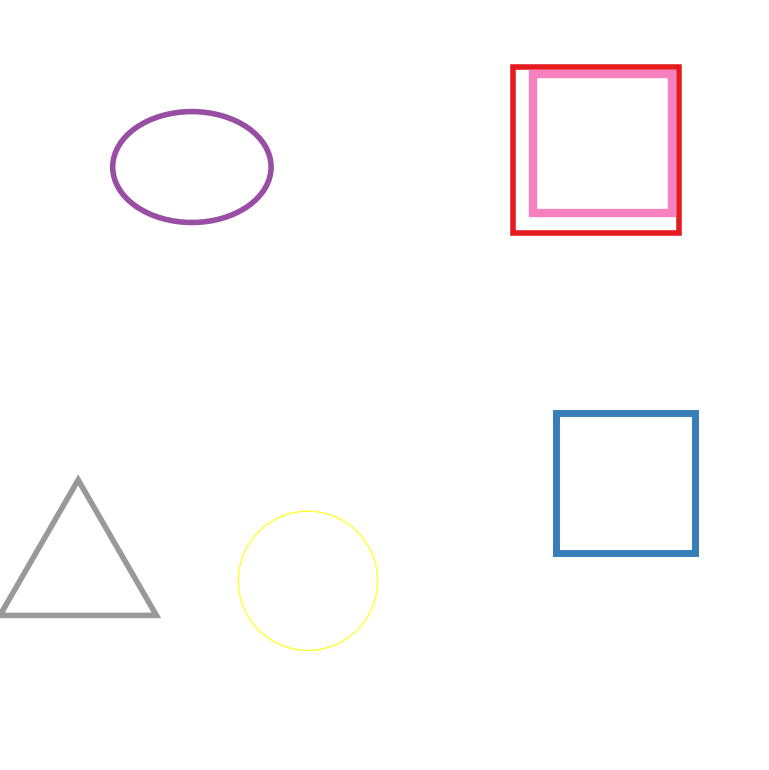[{"shape": "square", "thickness": 2, "radius": 0.54, "center": [0.774, 0.805]}, {"shape": "square", "thickness": 2.5, "radius": 0.45, "center": [0.812, 0.373]}, {"shape": "oval", "thickness": 2, "radius": 0.51, "center": [0.249, 0.783]}, {"shape": "circle", "thickness": 0.5, "radius": 0.45, "center": [0.4, 0.246]}, {"shape": "square", "thickness": 3, "radius": 0.45, "center": [0.783, 0.814]}, {"shape": "triangle", "thickness": 2, "radius": 0.59, "center": [0.102, 0.259]}]